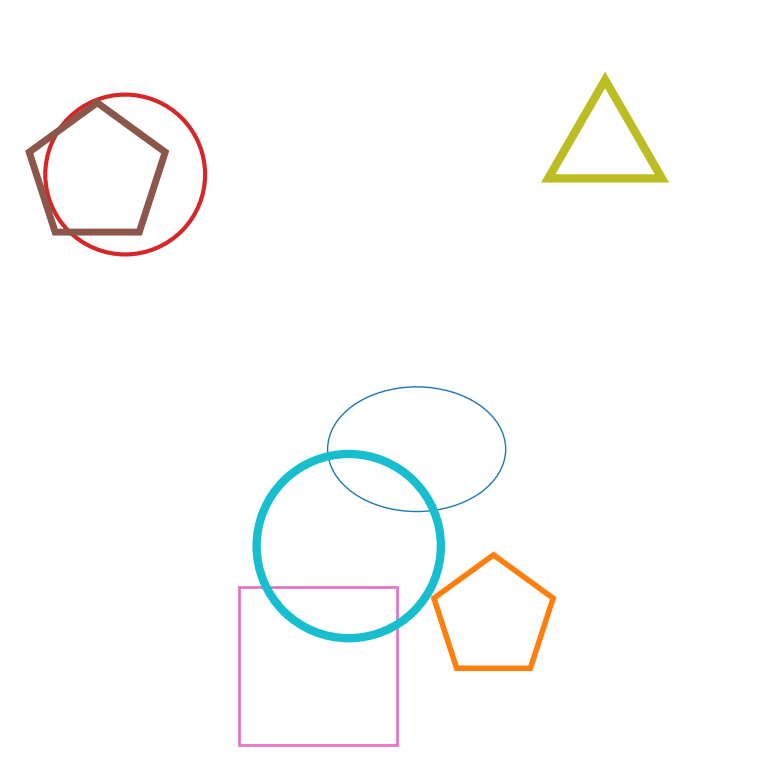[{"shape": "oval", "thickness": 0.5, "radius": 0.58, "center": [0.541, 0.417]}, {"shape": "pentagon", "thickness": 2, "radius": 0.41, "center": [0.641, 0.198]}, {"shape": "circle", "thickness": 1.5, "radius": 0.52, "center": [0.163, 0.773]}, {"shape": "pentagon", "thickness": 2.5, "radius": 0.46, "center": [0.126, 0.774]}, {"shape": "square", "thickness": 1, "radius": 0.51, "center": [0.413, 0.135]}, {"shape": "triangle", "thickness": 3, "radius": 0.43, "center": [0.786, 0.811]}, {"shape": "circle", "thickness": 3, "radius": 0.6, "center": [0.453, 0.291]}]